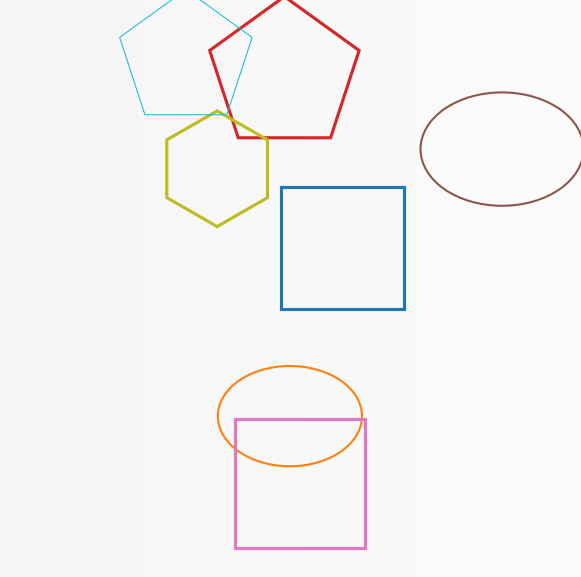[{"shape": "square", "thickness": 1.5, "radius": 0.53, "center": [0.589, 0.57]}, {"shape": "oval", "thickness": 1, "radius": 0.62, "center": [0.499, 0.279]}, {"shape": "pentagon", "thickness": 1.5, "radius": 0.68, "center": [0.489, 0.87]}, {"shape": "oval", "thickness": 1, "radius": 0.7, "center": [0.864, 0.741]}, {"shape": "square", "thickness": 1.5, "radius": 0.56, "center": [0.517, 0.162]}, {"shape": "hexagon", "thickness": 1.5, "radius": 0.5, "center": [0.374, 0.707]}, {"shape": "pentagon", "thickness": 0.5, "radius": 0.6, "center": [0.32, 0.897]}]